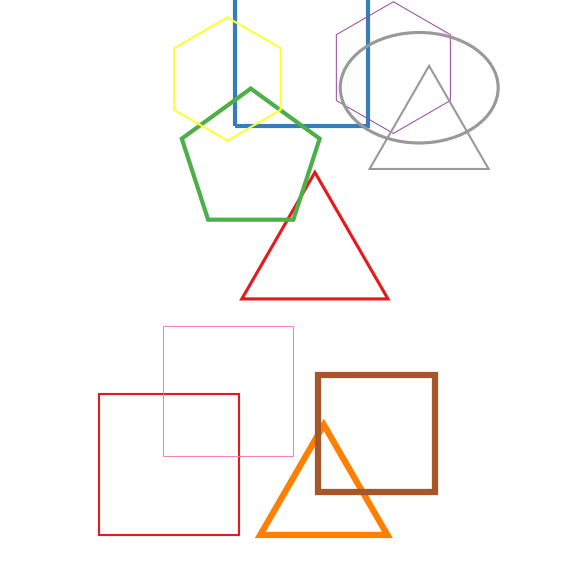[{"shape": "square", "thickness": 1, "radius": 0.61, "center": [0.293, 0.195]}, {"shape": "triangle", "thickness": 1.5, "radius": 0.73, "center": [0.545, 0.555]}, {"shape": "square", "thickness": 2, "radius": 0.57, "center": [0.523, 0.895]}, {"shape": "pentagon", "thickness": 2, "radius": 0.63, "center": [0.434, 0.72]}, {"shape": "hexagon", "thickness": 0.5, "radius": 0.57, "center": [0.681, 0.882]}, {"shape": "triangle", "thickness": 3, "radius": 0.64, "center": [0.561, 0.136]}, {"shape": "hexagon", "thickness": 1, "radius": 0.53, "center": [0.394, 0.862]}, {"shape": "square", "thickness": 3, "radius": 0.51, "center": [0.651, 0.248]}, {"shape": "square", "thickness": 0.5, "radius": 0.56, "center": [0.395, 0.322]}, {"shape": "triangle", "thickness": 1, "radius": 0.6, "center": [0.743, 0.766]}, {"shape": "oval", "thickness": 1.5, "radius": 0.68, "center": [0.726, 0.847]}]